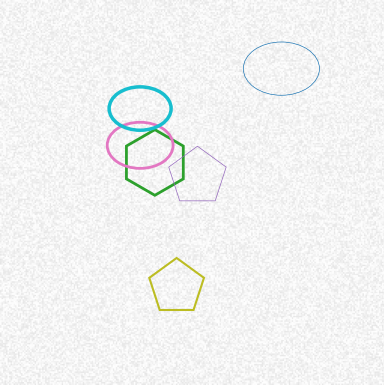[{"shape": "oval", "thickness": 0.5, "radius": 0.49, "center": [0.731, 0.822]}, {"shape": "hexagon", "thickness": 2, "radius": 0.43, "center": [0.402, 0.578]}, {"shape": "pentagon", "thickness": 0.5, "radius": 0.39, "center": [0.513, 0.542]}, {"shape": "oval", "thickness": 2, "radius": 0.43, "center": [0.364, 0.623]}, {"shape": "pentagon", "thickness": 1.5, "radius": 0.37, "center": [0.459, 0.255]}, {"shape": "oval", "thickness": 2.5, "radius": 0.4, "center": [0.364, 0.718]}]